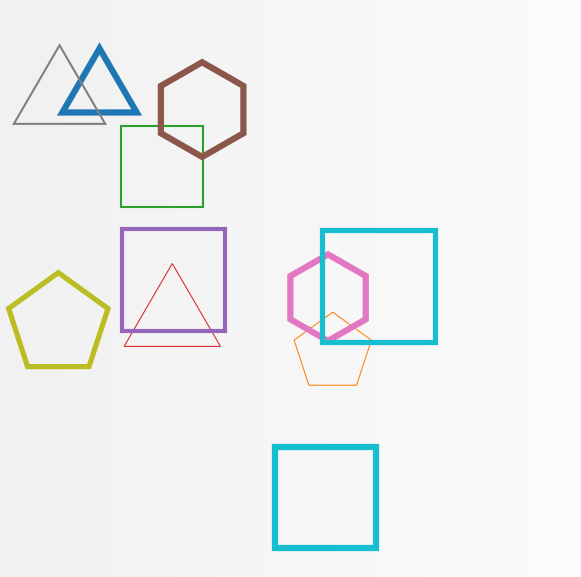[{"shape": "triangle", "thickness": 3, "radius": 0.37, "center": [0.171, 0.841]}, {"shape": "pentagon", "thickness": 0.5, "radius": 0.35, "center": [0.572, 0.389]}, {"shape": "square", "thickness": 1, "radius": 0.35, "center": [0.279, 0.711]}, {"shape": "triangle", "thickness": 0.5, "radius": 0.48, "center": [0.296, 0.447]}, {"shape": "square", "thickness": 2, "radius": 0.44, "center": [0.299, 0.514]}, {"shape": "hexagon", "thickness": 3, "radius": 0.41, "center": [0.348, 0.809]}, {"shape": "hexagon", "thickness": 3, "radius": 0.37, "center": [0.564, 0.484]}, {"shape": "triangle", "thickness": 1, "radius": 0.45, "center": [0.102, 0.83]}, {"shape": "pentagon", "thickness": 2.5, "radius": 0.45, "center": [0.1, 0.437]}, {"shape": "square", "thickness": 3, "radius": 0.44, "center": [0.56, 0.138]}, {"shape": "square", "thickness": 2.5, "radius": 0.49, "center": [0.651, 0.504]}]